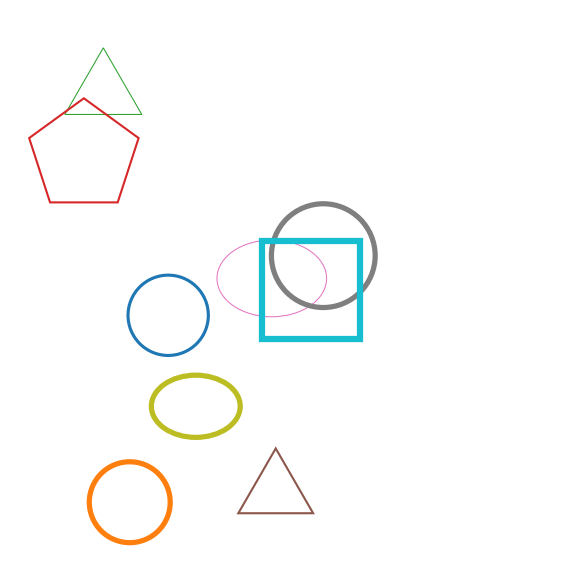[{"shape": "circle", "thickness": 1.5, "radius": 0.35, "center": [0.291, 0.453]}, {"shape": "circle", "thickness": 2.5, "radius": 0.35, "center": [0.225, 0.129]}, {"shape": "triangle", "thickness": 0.5, "radius": 0.38, "center": [0.179, 0.839]}, {"shape": "pentagon", "thickness": 1, "radius": 0.5, "center": [0.145, 0.729]}, {"shape": "triangle", "thickness": 1, "radius": 0.37, "center": [0.477, 0.148]}, {"shape": "oval", "thickness": 0.5, "radius": 0.47, "center": [0.471, 0.517]}, {"shape": "circle", "thickness": 2.5, "radius": 0.45, "center": [0.56, 0.556]}, {"shape": "oval", "thickness": 2.5, "radius": 0.38, "center": [0.339, 0.296]}, {"shape": "square", "thickness": 3, "radius": 0.43, "center": [0.539, 0.497]}]